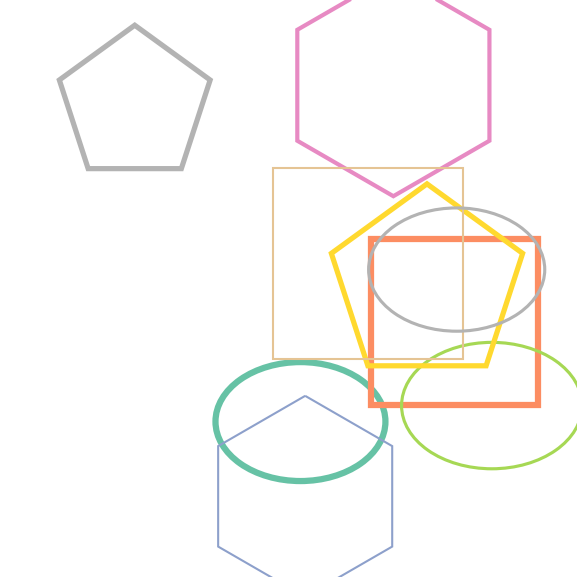[{"shape": "oval", "thickness": 3, "radius": 0.74, "center": [0.52, 0.269]}, {"shape": "square", "thickness": 3, "radius": 0.72, "center": [0.787, 0.441]}, {"shape": "hexagon", "thickness": 1, "radius": 0.87, "center": [0.528, 0.14]}, {"shape": "hexagon", "thickness": 2, "radius": 0.96, "center": [0.681, 0.851]}, {"shape": "oval", "thickness": 1.5, "radius": 0.78, "center": [0.852, 0.297]}, {"shape": "pentagon", "thickness": 2.5, "radius": 0.87, "center": [0.739, 0.507]}, {"shape": "square", "thickness": 1, "radius": 0.82, "center": [0.637, 0.543]}, {"shape": "oval", "thickness": 1.5, "radius": 0.76, "center": [0.791, 0.532]}, {"shape": "pentagon", "thickness": 2.5, "radius": 0.69, "center": [0.233, 0.818]}]